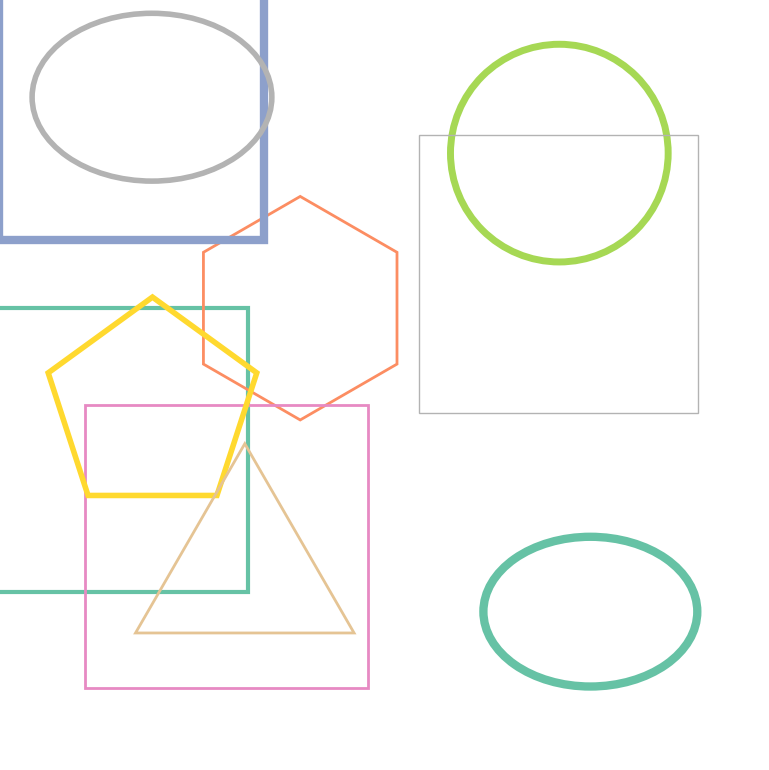[{"shape": "square", "thickness": 1.5, "radius": 0.92, "center": [0.138, 0.415]}, {"shape": "oval", "thickness": 3, "radius": 0.69, "center": [0.767, 0.206]}, {"shape": "hexagon", "thickness": 1, "radius": 0.73, "center": [0.39, 0.6]}, {"shape": "square", "thickness": 3, "radius": 0.86, "center": [0.171, 0.86]}, {"shape": "square", "thickness": 1, "radius": 0.92, "center": [0.294, 0.29]}, {"shape": "circle", "thickness": 2.5, "radius": 0.71, "center": [0.726, 0.801]}, {"shape": "pentagon", "thickness": 2, "radius": 0.71, "center": [0.198, 0.472]}, {"shape": "triangle", "thickness": 1, "radius": 0.82, "center": [0.318, 0.26]}, {"shape": "oval", "thickness": 2, "radius": 0.78, "center": [0.197, 0.874]}, {"shape": "square", "thickness": 0.5, "radius": 0.9, "center": [0.725, 0.644]}]